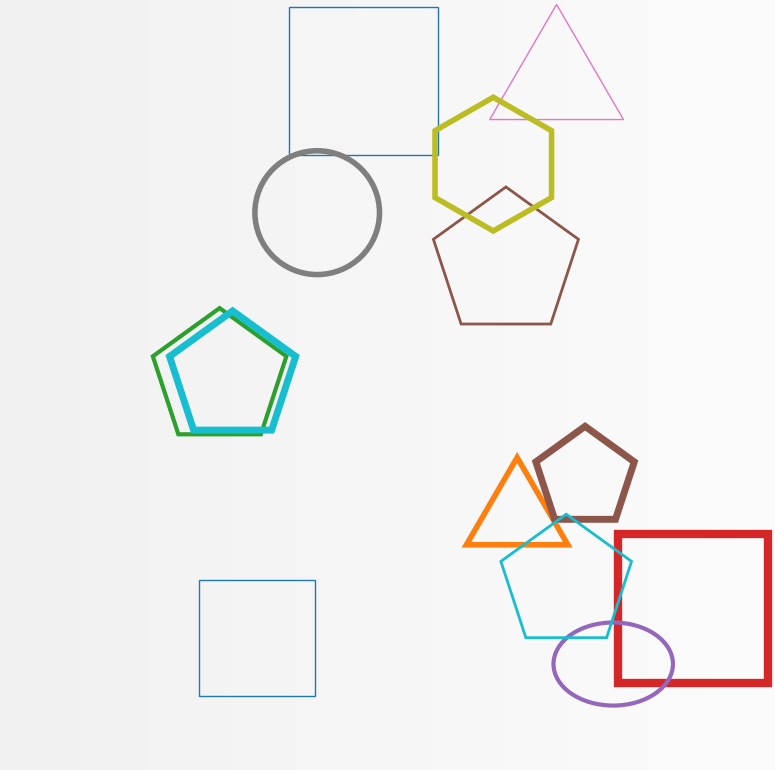[{"shape": "square", "thickness": 0.5, "radius": 0.48, "center": [0.469, 0.895]}, {"shape": "square", "thickness": 0.5, "radius": 0.38, "center": [0.331, 0.172]}, {"shape": "triangle", "thickness": 2, "radius": 0.38, "center": [0.667, 0.33]}, {"shape": "pentagon", "thickness": 1.5, "radius": 0.45, "center": [0.283, 0.509]}, {"shape": "square", "thickness": 3, "radius": 0.49, "center": [0.894, 0.21]}, {"shape": "oval", "thickness": 1.5, "radius": 0.39, "center": [0.791, 0.138]}, {"shape": "pentagon", "thickness": 2.5, "radius": 0.33, "center": [0.755, 0.38]}, {"shape": "pentagon", "thickness": 1, "radius": 0.49, "center": [0.653, 0.659]}, {"shape": "triangle", "thickness": 0.5, "radius": 0.5, "center": [0.718, 0.895]}, {"shape": "circle", "thickness": 2, "radius": 0.4, "center": [0.409, 0.724]}, {"shape": "hexagon", "thickness": 2, "radius": 0.43, "center": [0.637, 0.787]}, {"shape": "pentagon", "thickness": 1, "radius": 0.44, "center": [0.731, 0.244]}, {"shape": "pentagon", "thickness": 2.5, "radius": 0.43, "center": [0.3, 0.511]}]